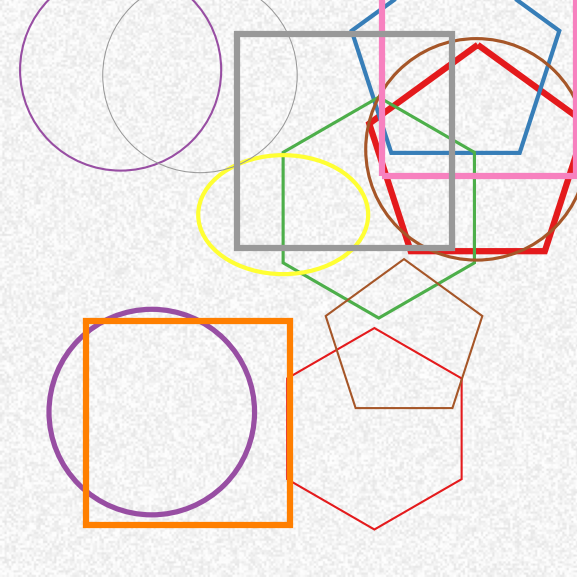[{"shape": "pentagon", "thickness": 3, "radius": 0.99, "center": [0.827, 0.724]}, {"shape": "hexagon", "thickness": 1, "radius": 0.87, "center": [0.648, 0.257]}, {"shape": "pentagon", "thickness": 2, "radius": 0.95, "center": [0.789, 0.887]}, {"shape": "hexagon", "thickness": 1.5, "radius": 0.96, "center": [0.656, 0.64]}, {"shape": "circle", "thickness": 1, "radius": 0.87, "center": [0.209, 0.878]}, {"shape": "circle", "thickness": 2.5, "radius": 0.89, "center": [0.263, 0.286]}, {"shape": "square", "thickness": 3, "radius": 0.88, "center": [0.326, 0.267]}, {"shape": "oval", "thickness": 2, "radius": 0.74, "center": [0.49, 0.627]}, {"shape": "circle", "thickness": 1.5, "radius": 0.96, "center": [0.825, 0.741]}, {"shape": "pentagon", "thickness": 1, "radius": 0.71, "center": [0.7, 0.408]}, {"shape": "square", "thickness": 3, "radius": 0.84, "center": [0.829, 0.861]}, {"shape": "square", "thickness": 3, "radius": 0.93, "center": [0.597, 0.755]}, {"shape": "circle", "thickness": 0.5, "radius": 0.84, "center": [0.346, 0.868]}]